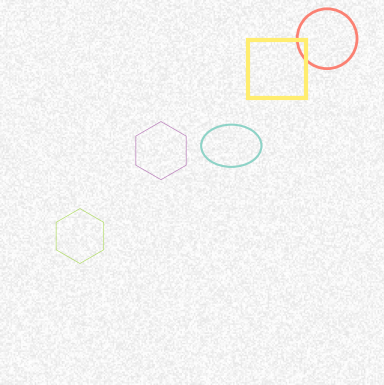[{"shape": "oval", "thickness": 1.5, "radius": 0.39, "center": [0.601, 0.621]}, {"shape": "circle", "thickness": 2, "radius": 0.39, "center": [0.85, 0.899]}, {"shape": "hexagon", "thickness": 0.5, "radius": 0.36, "center": [0.208, 0.387]}, {"shape": "hexagon", "thickness": 0.5, "radius": 0.38, "center": [0.418, 0.609]}, {"shape": "square", "thickness": 3, "radius": 0.38, "center": [0.72, 0.82]}]